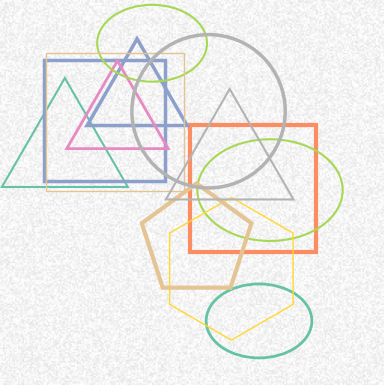[{"shape": "triangle", "thickness": 1.5, "radius": 0.94, "center": [0.168, 0.609]}, {"shape": "oval", "thickness": 2, "radius": 0.69, "center": [0.673, 0.166]}, {"shape": "square", "thickness": 3, "radius": 0.82, "center": [0.658, 0.51]}, {"shape": "triangle", "thickness": 2.5, "radius": 0.75, "center": [0.356, 0.749]}, {"shape": "square", "thickness": 2.5, "radius": 0.79, "center": [0.271, 0.688]}, {"shape": "triangle", "thickness": 2, "radius": 0.76, "center": [0.305, 0.69]}, {"shape": "oval", "thickness": 1.5, "radius": 0.94, "center": [0.701, 0.506]}, {"shape": "oval", "thickness": 1.5, "radius": 0.71, "center": [0.395, 0.888]}, {"shape": "hexagon", "thickness": 1, "radius": 0.93, "center": [0.601, 0.302]}, {"shape": "pentagon", "thickness": 3, "radius": 0.75, "center": [0.511, 0.374]}, {"shape": "square", "thickness": 1, "radius": 0.9, "center": [0.299, 0.684]}, {"shape": "triangle", "thickness": 1.5, "radius": 0.96, "center": [0.597, 0.578]}, {"shape": "circle", "thickness": 2.5, "radius": 1.0, "center": [0.542, 0.711]}]